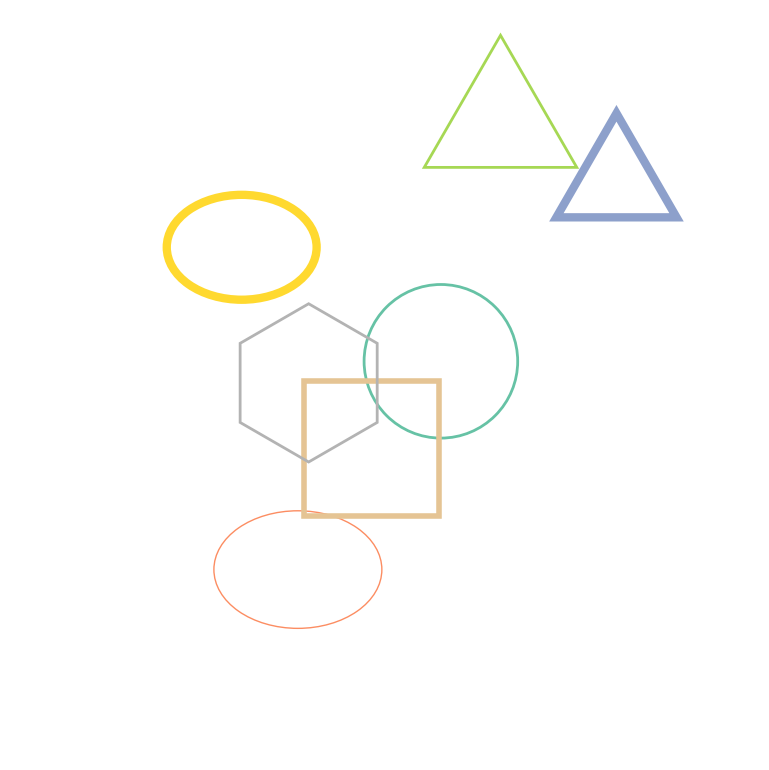[{"shape": "circle", "thickness": 1, "radius": 0.5, "center": [0.573, 0.531]}, {"shape": "oval", "thickness": 0.5, "radius": 0.55, "center": [0.387, 0.26]}, {"shape": "triangle", "thickness": 3, "radius": 0.45, "center": [0.801, 0.763]}, {"shape": "triangle", "thickness": 1, "radius": 0.57, "center": [0.65, 0.84]}, {"shape": "oval", "thickness": 3, "radius": 0.49, "center": [0.314, 0.679]}, {"shape": "square", "thickness": 2, "radius": 0.44, "center": [0.483, 0.417]}, {"shape": "hexagon", "thickness": 1, "radius": 0.51, "center": [0.401, 0.503]}]